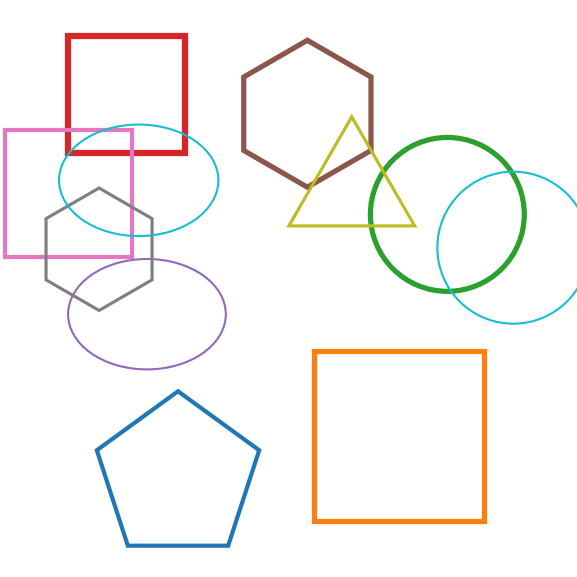[{"shape": "pentagon", "thickness": 2, "radius": 0.74, "center": [0.308, 0.174]}, {"shape": "square", "thickness": 2.5, "radius": 0.74, "center": [0.69, 0.244]}, {"shape": "circle", "thickness": 2.5, "radius": 0.67, "center": [0.775, 0.628]}, {"shape": "square", "thickness": 3, "radius": 0.51, "center": [0.22, 0.836]}, {"shape": "oval", "thickness": 1, "radius": 0.68, "center": [0.254, 0.455]}, {"shape": "hexagon", "thickness": 2.5, "radius": 0.64, "center": [0.532, 0.802]}, {"shape": "square", "thickness": 2, "radius": 0.55, "center": [0.119, 0.664]}, {"shape": "hexagon", "thickness": 1.5, "radius": 0.53, "center": [0.172, 0.568]}, {"shape": "triangle", "thickness": 1.5, "radius": 0.63, "center": [0.609, 0.671]}, {"shape": "circle", "thickness": 1, "radius": 0.66, "center": [0.889, 0.57]}, {"shape": "oval", "thickness": 1, "radius": 0.69, "center": [0.24, 0.687]}]